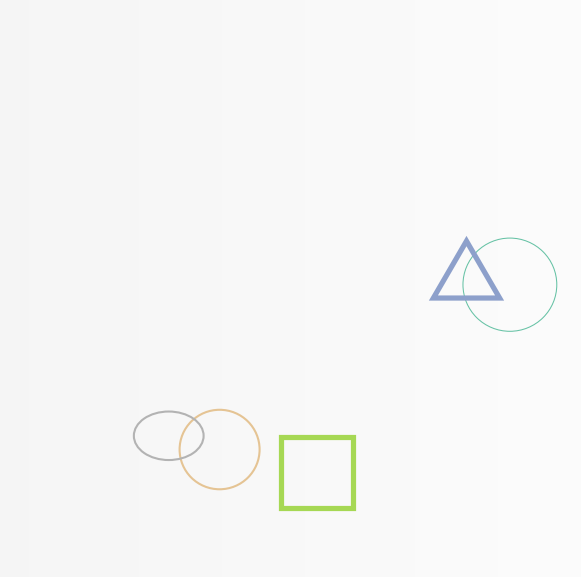[{"shape": "circle", "thickness": 0.5, "radius": 0.4, "center": [0.877, 0.506]}, {"shape": "triangle", "thickness": 2.5, "radius": 0.33, "center": [0.803, 0.516]}, {"shape": "square", "thickness": 2.5, "radius": 0.31, "center": [0.545, 0.181]}, {"shape": "circle", "thickness": 1, "radius": 0.34, "center": [0.378, 0.221]}, {"shape": "oval", "thickness": 1, "radius": 0.3, "center": [0.29, 0.245]}]